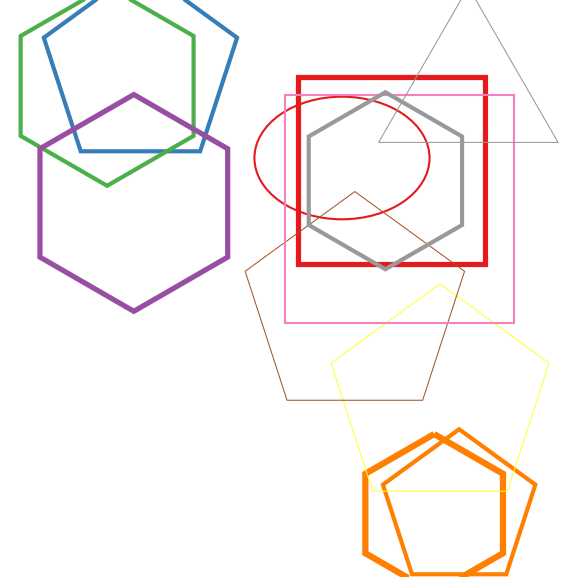[{"shape": "square", "thickness": 2.5, "radius": 0.81, "center": [0.677, 0.703]}, {"shape": "oval", "thickness": 1, "radius": 0.76, "center": [0.592, 0.726]}, {"shape": "pentagon", "thickness": 2, "radius": 0.88, "center": [0.243, 0.879]}, {"shape": "hexagon", "thickness": 2, "radius": 0.86, "center": [0.185, 0.85]}, {"shape": "hexagon", "thickness": 2.5, "radius": 0.94, "center": [0.232, 0.648]}, {"shape": "hexagon", "thickness": 3, "radius": 0.69, "center": [0.752, 0.11]}, {"shape": "pentagon", "thickness": 2, "radius": 0.69, "center": [0.795, 0.117]}, {"shape": "pentagon", "thickness": 0.5, "radius": 0.99, "center": [0.762, 0.309]}, {"shape": "pentagon", "thickness": 0.5, "radius": 1.0, "center": [0.614, 0.468]}, {"shape": "square", "thickness": 1, "radius": 0.99, "center": [0.692, 0.637]}, {"shape": "hexagon", "thickness": 2, "radius": 0.77, "center": [0.667, 0.686]}, {"shape": "triangle", "thickness": 0.5, "radius": 0.9, "center": [0.811, 0.842]}]